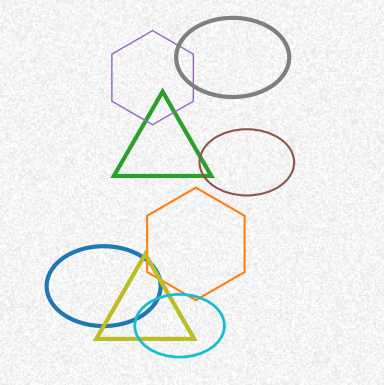[{"shape": "oval", "thickness": 3, "radius": 0.74, "center": [0.269, 0.257]}, {"shape": "hexagon", "thickness": 1.5, "radius": 0.73, "center": [0.509, 0.366]}, {"shape": "triangle", "thickness": 3, "radius": 0.73, "center": [0.422, 0.616]}, {"shape": "hexagon", "thickness": 1, "radius": 0.61, "center": [0.396, 0.798]}, {"shape": "oval", "thickness": 1.5, "radius": 0.61, "center": [0.641, 0.578]}, {"shape": "oval", "thickness": 3, "radius": 0.73, "center": [0.604, 0.851]}, {"shape": "triangle", "thickness": 3, "radius": 0.73, "center": [0.377, 0.193]}, {"shape": "oval", "thickness": 2, "radius": 0.58, "center": [0.466, 0.154]}]